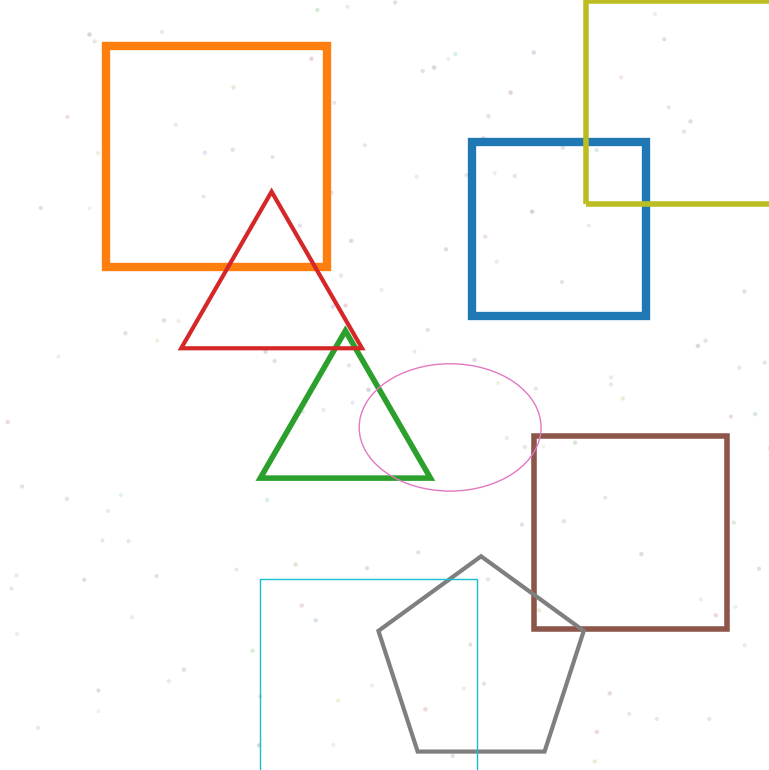[{"shape": "square", "thickness": 3, "radius": 0.56, "center": [0.726, 0.703]}, {"shape": "square", "thickness": 3, "radius": 0.72, "center": [0.282, 0.797]}, {"shape": "triangle", "thickness": 2, "radius": 0.64, "center": [0.449, 0.443]}, {"shape": "triangle", "thickness": 1.5, "radius": 0.68, "center": [0.353, 0.615]}, {"shape": "square", "thickness": 2, "radius": 0.63, "center": [0.818, 0.308]}, {"shape": "oval", "thickness": 0.5, "radius": 0.59, "center": [0.585, 0.445]}, {"shape": "pentagon", "thickness": 1.5, "radius": 0.7, "center": [0.625, 0.137]}, {"shape": "square", "thickness": 2, "radius": 0.66, "center": [0.893, 0.867]}, {"shape": "square", "thickness": 0.5, "radius": 0.7, "center": [0.478, 0.108]}]